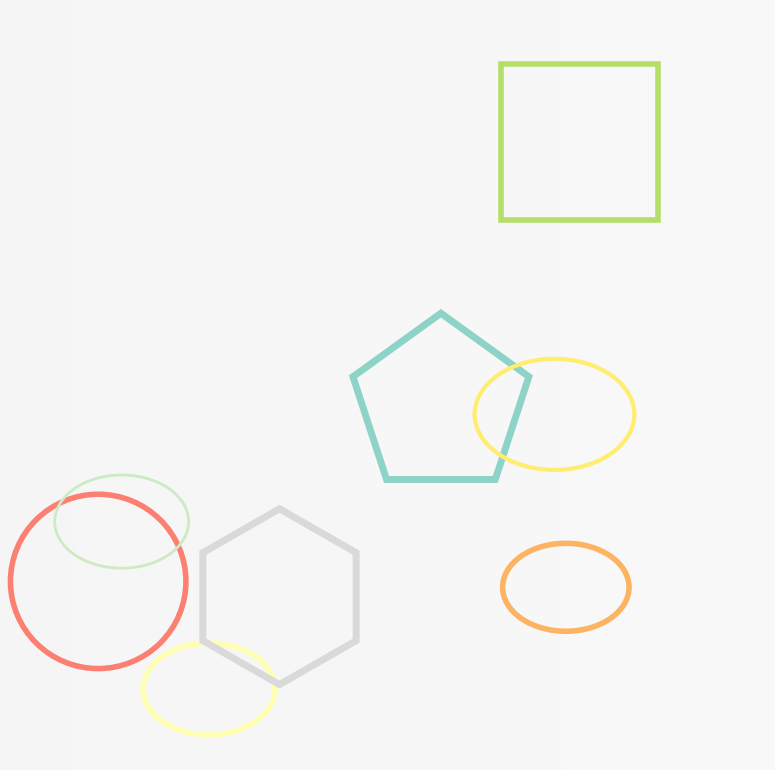[{"shape": "pentagon", "thickness": 2.5, "radius": 0.6, "center": [0.569, 0.474]}, {"shape": "oval", "thickness": 2, "radius": 0.43, "center": [0.27, 0.105]}, {"shape": "circle", "thickness": 2, "radius": 0.57, "center": [0.127, 0.245]}, {"shape": "oval", "thickness": 2, "radius": 0.41, "center": [0.73, 0.237]}, {"shape": "square", "thickness": 2, "radius": 0.51, "center": [0.748, 0.816]}, {"shape": "hexagon", "thickness": 2.5, "radius": 0.57, "center": [0.361, 0.225]}, {"shape": "oval", "thickness": 1, "radius": 0.43, "center": [0.157, 0.323]}, {"shape": "oval", "thickness": 1.5, "radius": 0.52, "center": [0.715, 0.462]}]